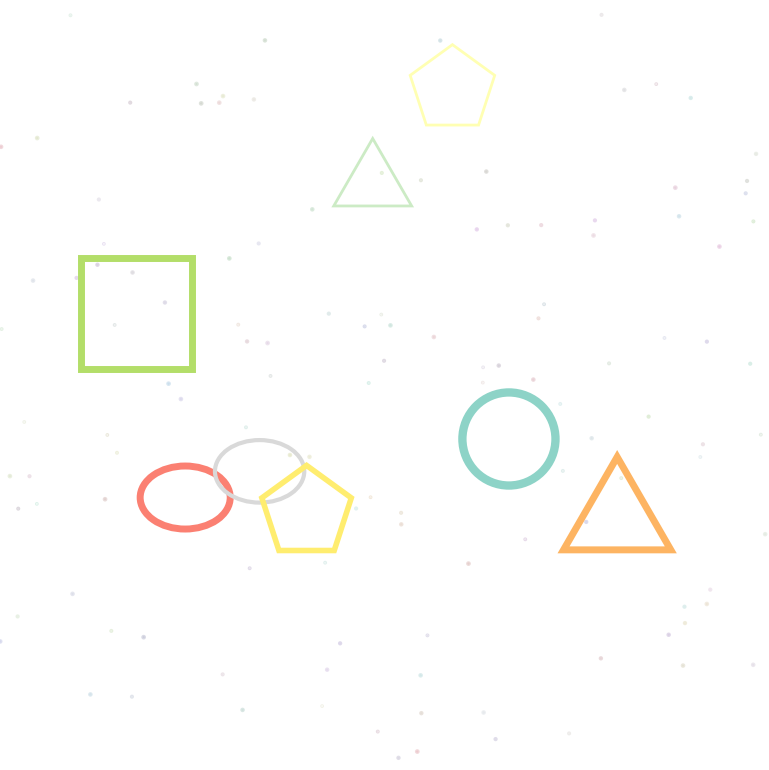[{"shape": "circle", "thickness": 3, "radius": 0.3, "center": [0.661, 0.43]}, {"shape": "pentagon", "thickness": 1, "radius": 0.29, "center": [0.588, 0.884]}, {"shape": "oval", "thickness": 2.5, "radius": 0.29, "center": [0.241, 0.354]}, {"shape": "triangle", "thickness": 2.5, "radius": 0.4, "center": [0.802, 0.326]}, {"shape": "square", "thickness": 2.5, "radius": 0.36, "center": [0.177, 0.593]}, {"shape": "oval", "thickness": 1.5, "radius": 0.29, "center": [0.337, 0.388]}, {"shape": "triangle", "thickness": 1, "radius": 0.29, "center": [0.484, 0.762]}, {"shape": "pentagon", "thickness": 2, "radius": 0.31, "center": [0.398, 0.334]}]